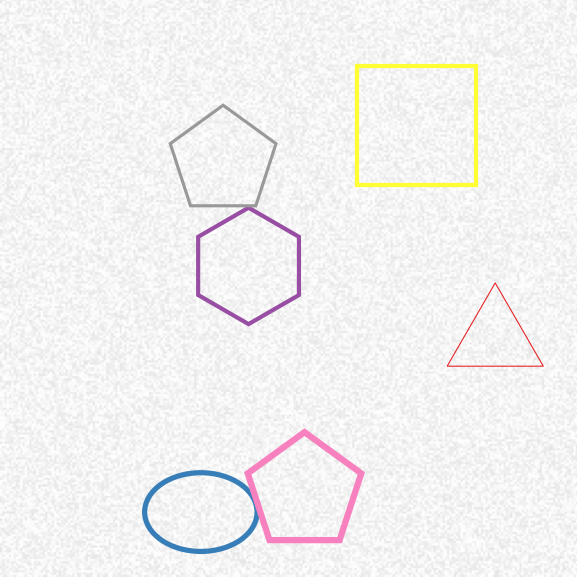[{"shape": "triangle", "thickness": 0.5, "radius": 0.48, "center": [0.858, 0.413]}, {"shape": "oval", "thickness": 2.5, "radius": 0.49, "center": [0.348, 0.112]}, {"shape": "hexagon", "thickness": 2, "radius": 0.5, "center": [0.43, 0.539]}, {"shape": "square", "thickness": 2, "radius": 0.51, "center": [0.721, 0.782]}, {"shape": "pentagon", "thickness": 3, "radius": 0.52, "center": [0.527, 0.147]}, {"shape": "pentagon", "thickness": 1.5, "radius": 0.48, "center": [0.386, 0.721]}]